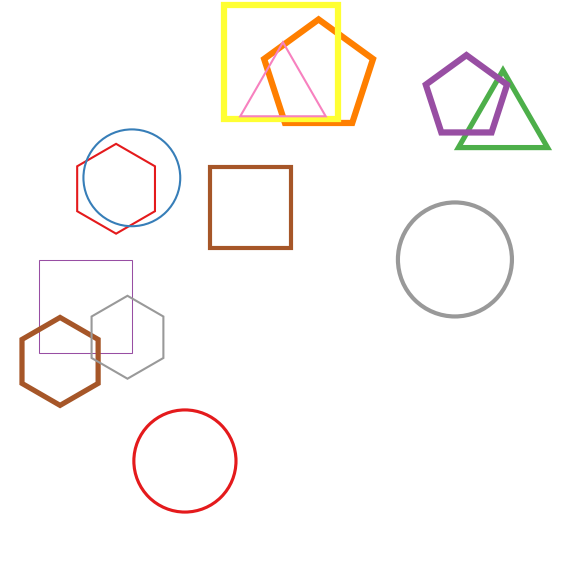[{"shape": "circle", "thickness": 1.5, "radius": 0.44, "center": [0.32, 0.201]}, {"shape": "hexagon", "thickness": 1, "radius": 0.39, "center": [0.201, 0.672]}, {"shape": "circle", "thickness": 1, "radius": 0.42, "center": [0.228, 0.691]}, {"shape": "triangle", "thickness": 2.5, "radius": 0.45, "center": [0.871, 0.788]}, {"shape": "pentagon", "thickness": 3, "radius": 0.37, "center": [0.808, 0.83]}, {"shape": "square", "thickness": 0.5, "radius": 0.4, "center": [0.148, 0.469]}, {"shape": "pentagon", "thickness": 3, "radius": 0.5, "center": [0.552, 0.866]}, {"shape": "square", "thickness": 3, "radius": 0.49, "center": [0.487, 0.892]}, {"shape": "square", "thickness": 2, "radius": 0.35, "center": [0.434, 0.64]}, {"shape": "hexagon", "thickness": 2.5, "radius": 0.38, "center": [0.104, 0.373]}, {"shape": "triangle", "thickness": 1, "radius": 0.43, "center": [0.49, 0.84]}, {"shape": "circle", "thickness": 2, "radius": 0.49, "center": [0.788, 0.55]}, {"shape": "hexagon", "thickness": 1, "radius": 0.36, "center": [0.221, 0.415]}]